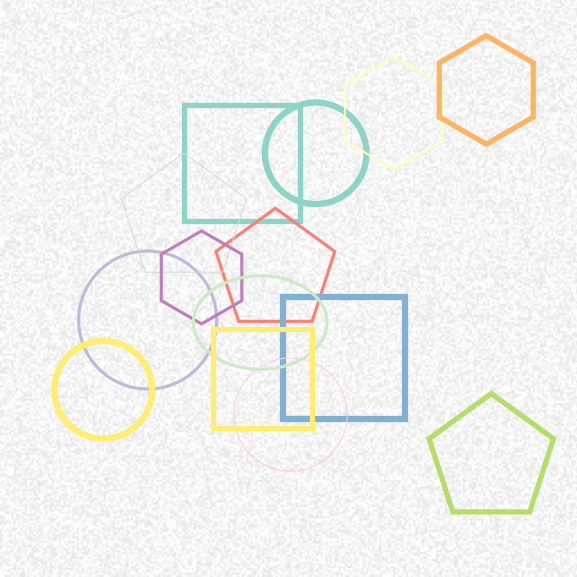[{"shape": "circle", "thickness": 3, "radius": 0.44, "center": [0.547, 0.734]}, {"shape": "square", "thickness": 2.5, "radius": 0.5, "center": [0.419, 0.718]}, {"shape": "hexagon", "thickness": 1, "radius": 0.49, "center": [0.682, 0.804]}, {"shape": "circle", "thickness": 1.5, "radius": 0.6, "center": [0.256, 0.445]}, {"shape": "pentagon", "thickness": 1.5, "radius": 0.54, "center": [0.477, 0.53]}, {"shape": "square", "thickness": 3, "radius": 0.53, "center": [0.596, 0.379]}, {"shape": "hexagon", "thickness": 2.5, "radius": 0.47, "center": [0.842, 0.843]}, {"shape": "pentagon", "thickness": 2.5, "radius": 0.57, "center": [0.851, 0.204]}, {"shape": "circle", "thickness": 0.5, "radius": 0.49, "center": [0.503, 0.281]}, {"shape": "pentagon", "thickness": 0.5, "radius": 0.57, "center": [0.318, 0.62]}, {"shape": "hexagon", "thickness": 1.5, "radius": 0.4, "center": [0.349, 0.519]}, {"shape": "oval", "thickness": 1.5, "radius": 0.58, "center": [0.451, 0.441]}, {"shape": "square", "thickness": 2.5, "radius": 0.43, "center": [0.454, 0.344]}, {"shape": "circle", "thickness": 3, "radius": 0.42, "center": [0.179, 0.324]}]